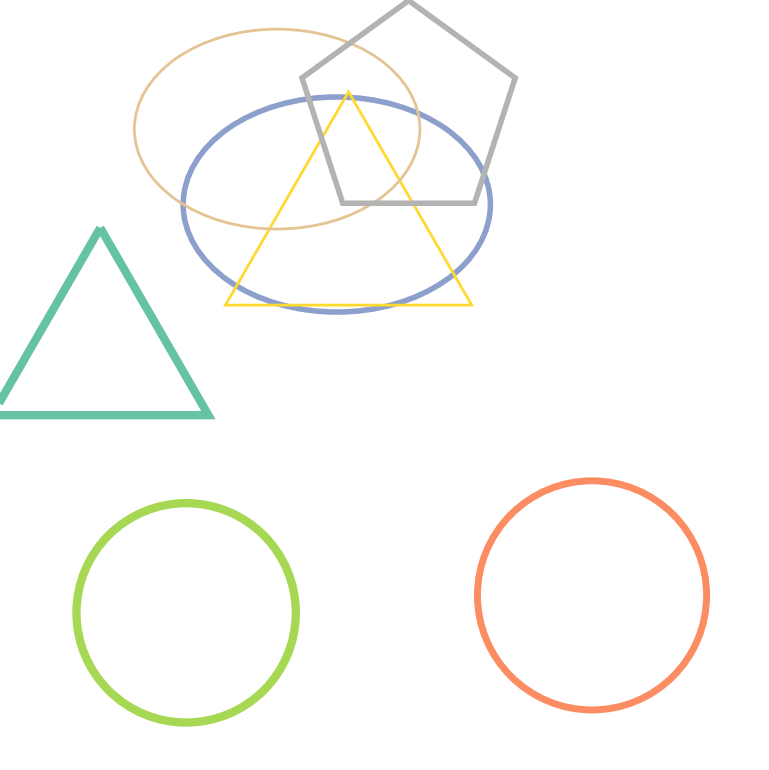[{"shape": "triangle", "thickness": 3, "radius": 0.81, "center": [0.13, 0.542]}, {"shape": "circle", "thickness": 2.5, "radius": 0.74, "center": [0.769, 0.227]}, {"shape": "oval", "thickness": 2, "radius": 1.0, "center": [0.437, 0.734]}, {"shape": "circle", "thickness": 3, "radius": 0.71, "center": [0.242, 0.204]}, {"shape": "triangle", "thickness": 1, "radius": 0.92, "center": [0.453, 0.696]}, {"shape": "oval", "thickness": 1, "radius": 0.93, "center": [0.36, 0.832]}, {"shape": "pentagon", "thickness": 2, "radius": 0.73, "center": [0.531, 0.854]}]